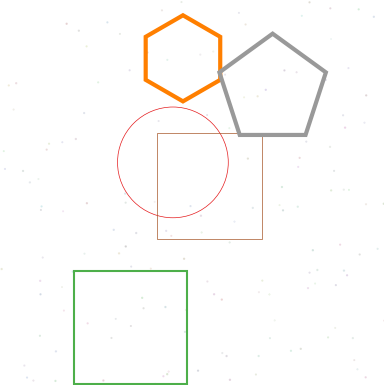[{"shape": "circle", "thickness": 0.5, "radius": 0.72, "center": [0.449, 0.578]}, {"shape": "square", "thickness": 1.5, "radius": 0.73, "center": [0.338, 0.15]}, {"shape": "hexagon", "thickness": 3, "radius": 0.56, "center": [0.475, 0.849]}, {"shape": "square", "thickness": 0.5, "radius": 0.68, "center": [0.544, 0.517]}, {"shape": "pentagon", "thickness": 3, "radius": 0.73, "center": [0.708, 0.767]}]